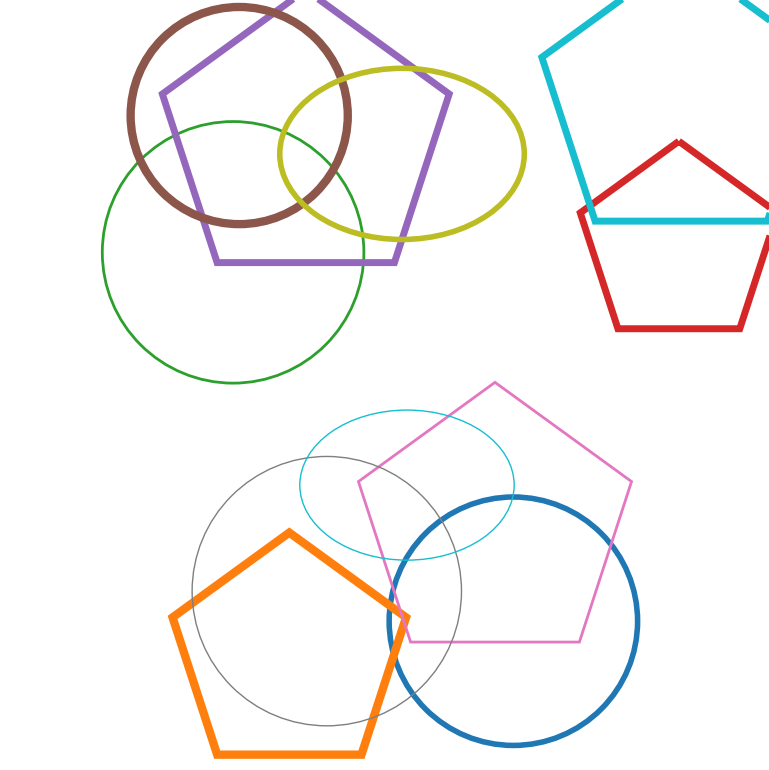[{"shape": "circle", "thickness": 2, "radius": 0.81, "center": [0.667, 0.193]}, {"shape": "pentagon", "thickness": 3, "radius": 0.8, "center": [0.376, 0.149]}, {"shape": "circle", "thickness": 1, "radius": 0.85, "center": [0.303, 0.672]}, {"shape": "pentagon", "thickness": 2.5, "radius": 0.67, "center": [0.882, 0.682]}, {"shape": "pentagon", "thickness": 2.5, "radius": 0.98, "center": [0.397, 0.817]}, {"shape": "circle", "thickness": 3, "radius": 0.71, "center": [0.311, 0.85]}, {"shape": "pentagon", "thickness": 1, "radius": 0.93, "center": [0.643, 0.317]}, {"shape": "circle", "thickness": 0.5, "radius": 0.87, "center": [0.424, 0.232]}, {"shape": "oval", "thickness": 2, "radius": 0.79, "center": [0.522, 0.8]}, {"shape": "oval", "thickness": 0.5, "radius": 0.7, "center": [0.529, 0.37]}, {"shape": "pentagon", "thickness": 2.5, "radius": 0.95, "center": [0.885, 0.867]}]